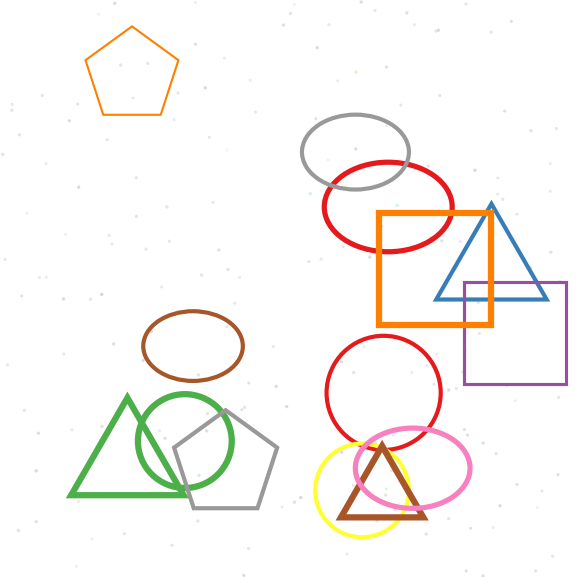[{"shape": "oval", "thickness": 2.5, "radius": 0.55, "center": [0.672, 0.641]}, {"shape": "circle", "thickness": 2, "radius": 0.49, "center": [0.664, 0.319]}, {"shape": "triangle", "thickness": 2, "radius": 0.55, "center": [0.851, 0.536]}, {"shape": "triangle", "thickness": 3, "radius": 0.56, "center": [0.221, 0.198]}, {"shape": "circle", "thickness": 3, "radius": 0.41, "center": [0.32, 0.235]}, {"shape": "square", "thickness": 1.5, "radius": 0.44, "center": [0.891, 0.422]}, {"shape": "square", "thickness": 3, "radius": 0.48, "center": [0.754, 0.534]}, {"shape": "pentagon", "thickness": 1, "radius": 0.42, "center": [0.229, 0.869]}, {"shape": "circle", "thickness": 2, "radius": 0.41, "center": [0.627, 0.15]}, {"shape": "triangle", "thickness": 3, "radius": 0.41, "center": [0.662, 0.144]}, {"shape": "oval", "thickness": 2, "radius": 0.43, "center": [0.334, 0.4]}, {"shape": "oval", "thickness": 2.5, "radius": 0.5, "center": [0.715, 0.188]}, {"shape": "oval", "thickness": 2, "radius": 0.46, "center": [0.616, 0.736]}, {"shape": "pentagon", "thickness": 2, "radius": 0.47, "center": [0.391, 0.195]}]